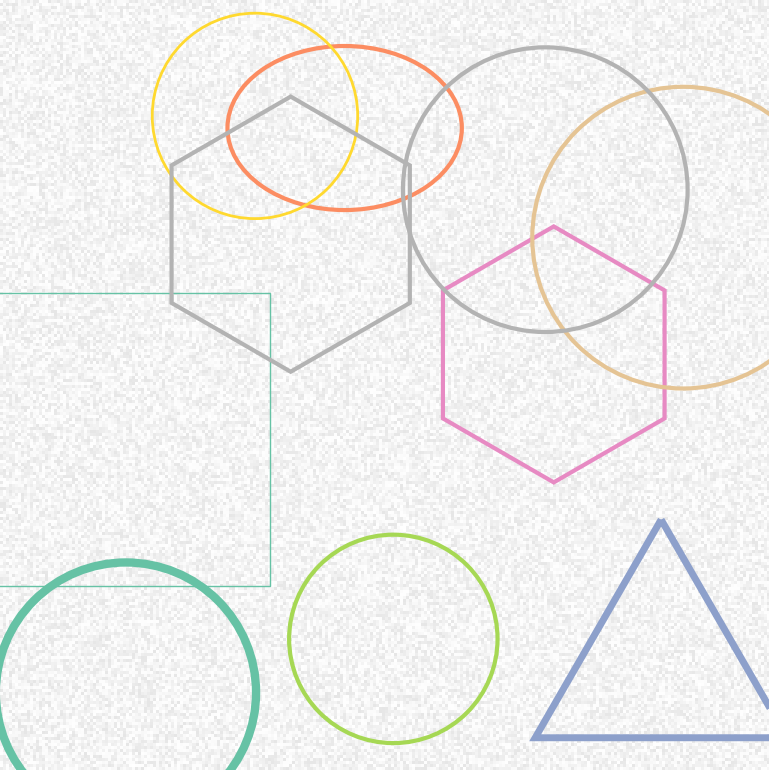[{"shape": "circle", "thickness": 3, "radius": 0.84, "center": [0.164, 0.101]}, {"shape": "square", "thickness": 0.5, "radius": 0.95, "center": [0.16, 0.429]}, {"shape": "oval", "thickness": 1.5, "radius": 0.76, "center": [0.448, 0.834]}, {"shape": "triangle", "thickness": 2.5, "radius": 0.94, "center": [0.859, 0.136]}, {"shape": "hexagon", "thickness": 1.5, "radius": 0.83, "center": [0.719, 0.54]}, {"shape": "circle", "thickness": 1.5, "radius": 0.68, "center": [0.511, 0.17]}, {"shape": "circle", "thickness": 1, "radius": 0.67, "center": [0.331, 0.849]}, {"shape": "circle", "thickness": 1.5, "radius": 0.98, "center": [0.887, 0.691]}, {"shape": "circle", "thickness": 1.5, "radius": 0.92, "center": [0.708, 0.754]}, {"shape": "hexagon", "thickness": 1.5, "radius": 0.89, "center": [0.378, 0.696]}]